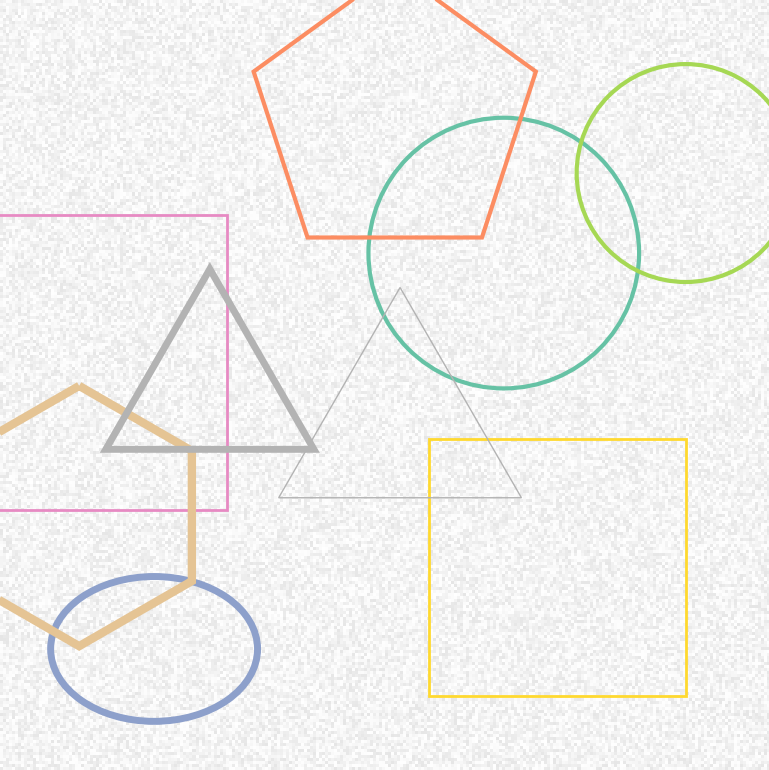[{"shape": "circle", "thickness": 1.5, "radius": 0.88, "center": [0.654, 0.671]}, {"shape": "pentagon", "thickness": 1.5, "radius": 0.96, "center": [0.513, 0.847]}, {"shape": "oval", "thickness": 2.5, "radius": 0.67, "center": [0.2, 0.157]}, {"shape": "square", "thickness": 1, "radius": 0.96, "center": [0.104, 0.529]}, {"shape": "circle", "thickness": 1.5, "radius": 0.71, "center": [0.89, 0.775]}, {"shape": "square", "thickness": 1, "radius": 0.83, "center": [0.724, 0.263]}, {"shape": "hexagon", "thickness": 3, "radius": 0.85, "center": [0.103, 0.33]}, {"shape": "triangle", "thickness": 2.5, "radius": 0.78, "center": [0.273, 0.494]}, {"shape": "triangle", "thickness": 0.5, "radius": 0.91, "center": [0.52, 0.445]}]